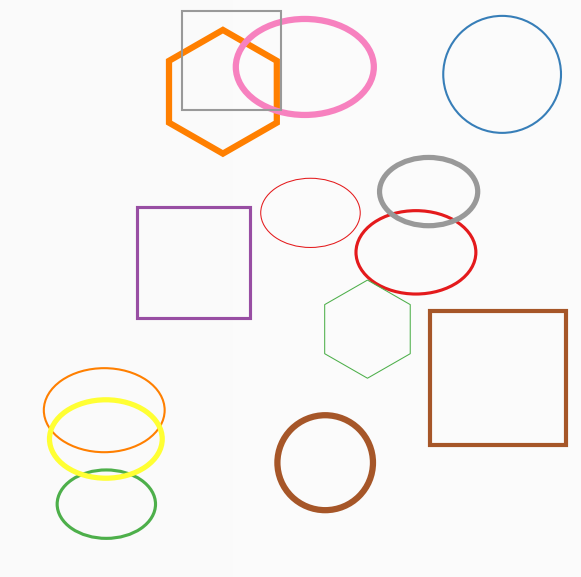[{"shape": "oval", "thickness": 1.5, "radius": 0.52, "center": [0.716, 0.562]}, {"shape": "oval", "thickness": 0.5, "radius": 0.43, "center": [0.534, 0.631]}, {"shape": "circle", "thickness": 1, "radius": 0.51, "center": [0.864, 0.87]}, {"shape": "oval", "thickness": 1.5, "radius": 0.42, "center": [0.183, 0.126]}, {"shape": "hexagon", "thickness": 0.5, "radius": 0.42, "center": [0.632, 0.429]}, {"shape": "square", "thickness": 1.5, "radius": 0.48, "center": [0.333, 0.545]}, {"shape": "oval", "thickness": 1, "radius": 0.52, "center": [0.179, 0.289]}, {"shape": "hexagon", "thickness": 3, "radius": 0.54, "center": [0.383, 0.84]}, {"shape": "oval", "thickness": 2.5, "radius": 0.48, "center": [0.182, 0.239]}, {"shape": "circle", "thickness": 3, "radius": 0.41, "center": [0.559, 0.198]}, {"shape": "square", "thickness": 2, "radius": 0.58, "center": [0.857, 0.345]}, {"shape": "oval", "thickness": 3, "radius": 0.59, "center": [0.524, 0.883]}, {"shape": "square", "thickness": 1, "radius": 0.43, "center": [0.398, 0.894]}, {"shape": "oval", "thickness": 2.5, "radius": 0.42, "center": [0.737, 0.667]}]